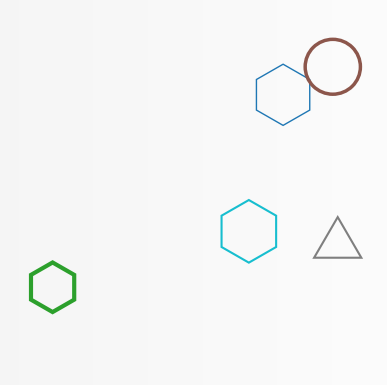[{"shape": "hexagon", "thickness": 1, "radius": 0.4, "center": [0.731, 0.754]}, {"shape": "hexagon", "thickness": 3, "radius": 0.32, "center": [0.136, 0.254]}, {"shape": "circle", "thickness": 2.5, "radius": 0.36, "center": [0.859, 0.827]}, {"shape": "triangle", "thickness": 1.5, "radius": 0.35, "center": [0.872, 0.366]}, {"shape": "hexagon", "thickness": 1.5, "radius": 0.41, "center": [0.642, 0.399]}]